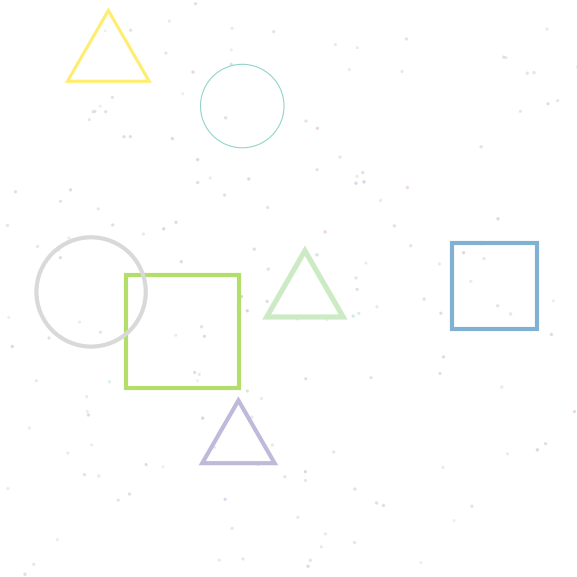[{"shape": "circle", "thickness": 0.5, "radius": 0.36, "center": [0.419, 0.816]}, {"shape": "triangle", "thickness": 2, "radius": 0.36, "center": [0.413, 0.233]}, {"shape": "square", "thickness": 2, "radius": 0.37, "center": [0.856, 0.503]}, {"shape": "square", "thickness": 2, "radius": 0.49, "center": [0.316, 0.425]}, {"shape": "circle", "thickness": 2, "radius": 0.47, "center": [0.158, 0.494]}, {"shape": "triangle", "thickness": 2.5, "radius": 0.38, "center": [0.528, 0.488]}, {"shape": "triangle", "thickness": 1.5, "radius": 0.41, "center": [0.188, 0.899]}]